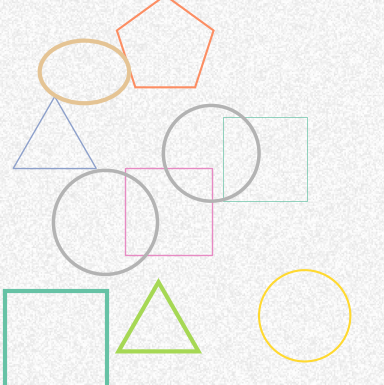[{"shape": "square", "thickness": 0.5, "radius": 0.55, "center": [0.689, 0.587]}, {"shape": "square", "thickness": 3, "radius": 0.67, "center": [0.146, 0.111]}, {"shape": "pentagon", "thickness": 1.5, "radius": 0.66, "center": [0.429, 0.88]}, {"shape": "triangle", "thickness": 1, "radius": 0.62, "center": [0.142, 0.625]}, {"shape": "square", "thickness": 1, "radius": 0.57, "center": [0.438, 0.452]}, {"shape": "triangle", "thickness": 3, "radius": 0.6, "center": [0.412, 0.147]}, {"shape": "circle", "thickness": 1.5, "radius": 0.59, "center": [0.791, 0.18]}, {"shape": "oval", "thickness": 3, "radius": 0.58, "center": [0.219, 0.813]}, {"shape": "circle", "thickness": 2.5, "radius": 0.68, "center": [0.274, 0.422]}, {"shape": "circle", "thickness": 2.5, "radius": 0.62, "center": [0.549, 0.602]}]